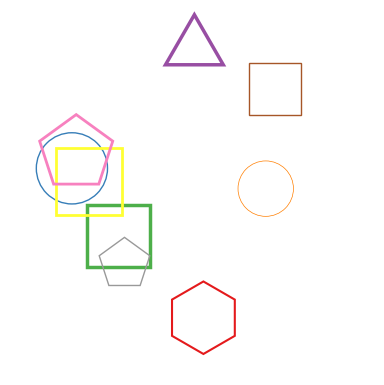[{"shape": "hexagon", "thickness": 1.5, "radius": 0.47, "center": [0.528, 0.175]}, {"shape": "circle", "thickness": 1, "radius": 0.46, "center": [0.187, 0.563]}, {"shape": "square", "thickness": 2.5, "radius": 0.4, "center": [0.308, 0.387]}, {"shape": "triangle", "thickness": 2.5, "radius": 0.43, "center": [0.505, 0.875]}, {"shape": "circle", "thickness": 0.5, "radius": 0.36, "center": [0.69, 0.51]}, {"shape": "square", "thickness": 2, "radius": 0.43, "center": [0.231, 0.529]}, {"shape": "square", "thickness": 1, "radius": 0.34, "center": [0.714, 0.769]}, {"shape": "pentagon", "thickness": 2, "radius": 0.5, "center": [0.198, 0.603]}, {"shape": "pentagon", "thickness": 1, "radius": 0.35, "center": [0.323, 0.314]}]